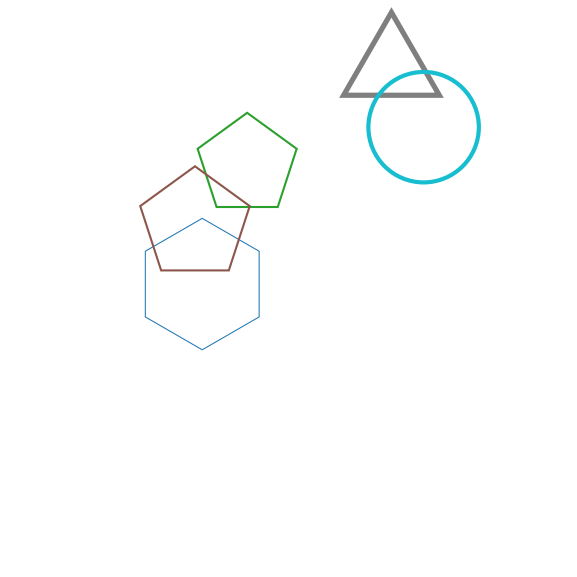[{"shape": "hexagon", "thickness": 0.5, "radius": 0.57, "center": [0.35, 0.507]}, {"shape": "pentagon", "thickness": 1, "radius": 0.45, "center": [0.428, 0.714]}, {"shape": "pentagon", "thickness": 1, "radius": 0.5, "center": [0.338, 0.612]}, {"shape": "triangle", "thickness": 2.5, "radius": 0.48, "center": [0.678, 0.882]}, {"shape": "circle", "thickness": 2, "radius": 0.48, "center": [0.734, 0.779]}]